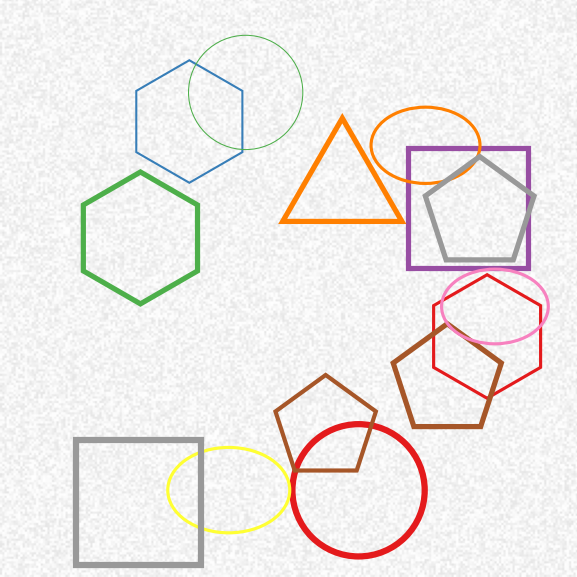[{"shape": "hexagon", "thickness": 1.5, "radius": 0.53, "center": [0.843, 0.416]}, {"shape": "circle", "thickness": 3, "radius": 0.57, "center": [0.621, 0.15]}, {"shape": "hexagon", "thickness": 1, "radius": 0.53, "center": [0.328, 0.789]}, {"shape": "circle", "thickness": 0.5, "radius": 0.49, "center": [0.425, 0.839]}, {"shape": "hexagon", "thickness": 2.5, "radius": 0.57, "center": [0.243, 0.587]}, {"shape": "square", "thickness": 2.5, "radius": 0.52, "center": [0.81, 0.639]}, {"shape": "oval", "thickness": 1.5, "radius": 0.47, "center": [0.737, 0.748]}, {"shape": "triangle", "thickness": 2.5, "radius": 0.6, "center": [0.593, 0.675]}, {"shape": "oval", "thickness": 1.5, "radius": 0.53, "center": [0.396, 0.15]}, {"shape": "pentagon", "thickness": 2, "radius": 0.46, "center": [0.564, 0.258]}, {"shape": "pentagon", "thickness": 2.5, "radius": 0.49, "center": [0.774, 0.34]}, {"shape": "oval", "thickness": 1.5, "radius": 0.46, "center": [0.857, 0.468]}, {"shape": "pentagon", "thickness": 2.5, "radius": 0.49, "center": [0.831, 0.629]}, {"shape": "square", "thickness": 3, "radius": 0.54, "center": [0.24, 0.129]}]